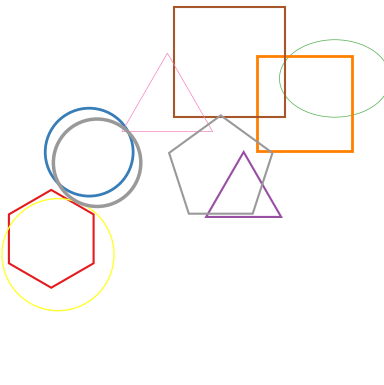[{"shape": "hexagon", "thickness": 1.5, "radius": 0.64, "center": [0.133, 0.38]}, {"shape": "circle", "thickness": 2, "radius": 0.57, "center": [0.232, 0.605]}, {"shape": "oval", "thickness": 0.5, "radius": 0.72, "center": [0.87, 0.796]}, {"shape": "triangle", "thickness": 1.5, "radius": 0.56, "center": [0.633, 0.493]}, {"shape": "square", "thickness": 2, "radius": 0.62, "center": [0.79, 0.731]}, {"shape": "circle", "thickness": 1, "radius": 0.73, "center": [0.151, 0.339]}, {"shape": "square", "thickness": 1.5, "radius": 0.72, "center": [0.595, 0.839]}, {"shape": "triangle", "thickness": 0.5, "radius": 0.68, "center": [0.435, 0.726]}, {"shape": "circle", "thickness": 2.5, "radius": 0.57, "center": [0.252, 0.577]}, {"shape": "pentagon", "thickness": 1.5, "radius": 0.71, "center": [0.573, 0.559]}]